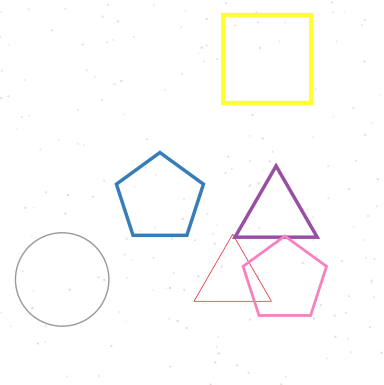[{"shape": "triangle", "thickness": 0.5, "radius": 0.58, "center": [0.604, 0.276]}, {"shape": "pentagon", "thickness": 2.5, "radius": 0.59, "center": [0.415, 0.485]}, {"shape": "triangle", "thickness": 2.5, "radius": 0.62, "center": [0.717, 0.446]}, {"shape": "square", "thickness": 3, "radius": 0.57, "center": [0.693, 0.848]}, {"shape": "pentagon", "thickness": 2, "radius": 0.57, "center": [0.74, 0.273]}, {"shape": "circle", "thickness": 1, "radius": 0.61, "center": [0.161, 0.274]}]